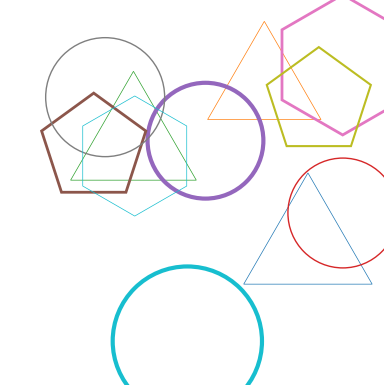[{"shape": "triangle", "thickness": 0.5, "radius": 0.96, "center": [0.8, 0.358]}, {"shape": "triangle", "thickness": 0.5, "radius": 0.85, "center": [0.687, 0.775]}, {"shape": "triangle", "thickness": 0.5, "radius": 0.94, "center": [0.347, 0.626]}, {"shape": "circle", "thickness": 1, "radius": 0.71, "center": [0.891, 0.447]}, {"shape": "circle", "thickness": 3, "radius": 0.75, "center": [0.534, 0.635]}, {"shape": "pentagon", "thickness": 2, "radius": 0.71, "center": [0.243, 0.616]}, {"shape": "hexagon", "thickness": 2, "radius": 0.91, "center": [0.89, 0.832]}, {"shape": "circle", "thickness": 1, "radius": 0.77, "center": [0.273, 0.748]}, {"shape": "pentagon", "thickness": 1.5, "radius": 0.71, "center": [0.828, 0.735]}, {"shape": "hexagon", "thickness": 0.5, "radius": 0.78, "center": [0.35, 0.595]}, {"shape": "circle", "thickness": 3, "radius": 0.97, "center": [0.487, 0.114]}]